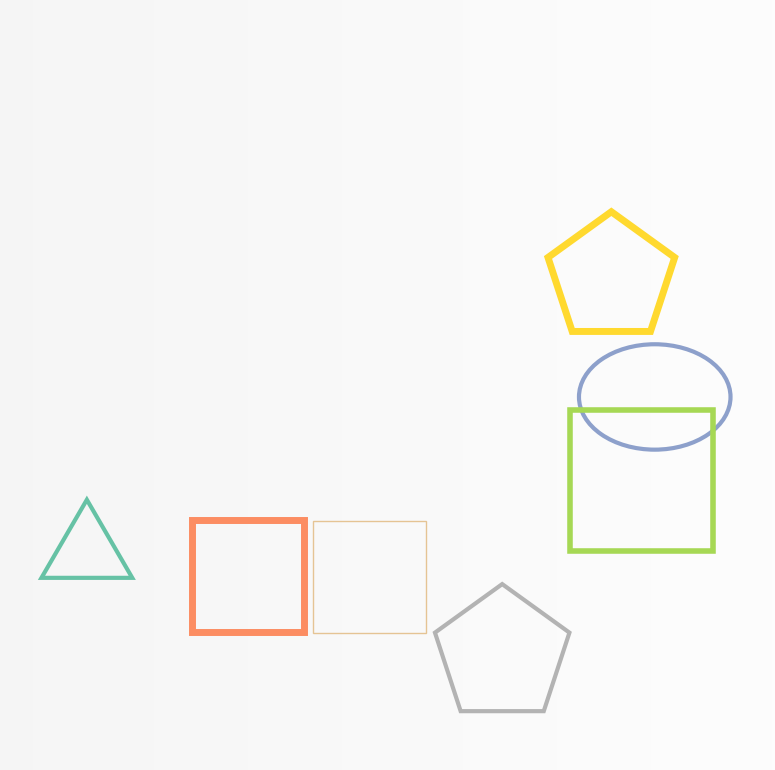[{"shape": "triangle", "thickness": 1.5, "radius": 0.34, "center": [0.112, 0.283]}, {"shape": "square", "thickness": 2.5, "radius": 0.36, "center": [0.32, 0.252]}, {"shape": "oval", "thickness": 1.5, "radius": 0.49, "center": [0.845, 0.484]}, {"shape": "square", "thickness": 2, "radius": 0.46, "center": [0.828, 0.376]}, {"shape": "pentagon", "thickness": 2.5, "radius": 0.43, "center": [0.789, 0.639]}, {"shape": "square", "thickness": 0.5, "radius": 0.36, "center": [0.477, 0.25]}, {"shape": "pentagon", "thickness": 1.5, "radius": 0.46, "center": [0.648, 0.15]}]